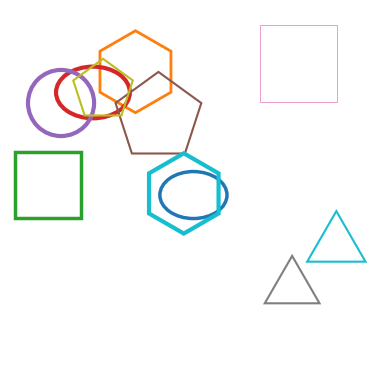[{"shape": "oval", "thickness": 2.5, "radius": 0.44, "center": [0.502, 0.493]}, {"shape": "hexagon", "thickness": 2, "radius": 0.53, "center": [0.352, 0.814]}, {"shape": "square", "thickness": 2.5, "radius": 0.43, "center": [0.125, 0.518]}, {"shape": "oval", "thickness": 3, "radius": 0.48, "center": [0.241, 0.76]}, {"shape": "circle", "thickness": 3, "radius": 0.43, "center": [0.159, 0.732]}, {"shape": "pentagon", "thickness": 1.5, "radius": 0.59, "center": [0.411, 0.696]}, {"shape": "square", "thickness": 0.5, "radius": 0.5, "center": [0.776, 0.836]}, {"shape": "triangle", "thickness": 1.5, "radius": 0.41, "center": [0.759, 0.253]}, {"shape": "pentagon", "thickness": 1.5, "radius": 0.41, "center": [0.268, 0.766]}, {"shape": "triangle", "thickness": 1.5, "radius": 0.44, "center": [0.874, 0.364]}, {"shape": "hexagon", "thickness": 3, "radius": 0.52, "center": [0.477, 0.498]}]